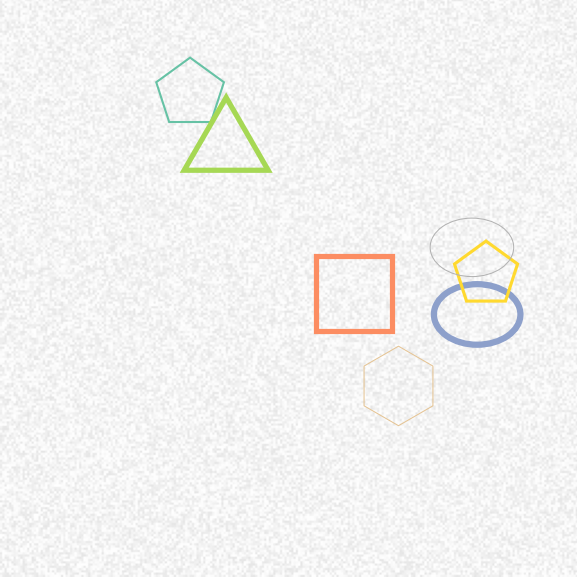[{"shape": "pentagon", "thickness": 1, "radius": 0.31, "center": [0.329, 0.838]}, {"shape": "square", "thickness": 2.5, "radius": 0.33, "center": [0.613, 0.491]}, {"shape": "oval", "thickness": 3, "radius": 0.37, "center": [0.826, 0.455]}, {"shape": "triangle", "thickness": 2.5, "radius": 0.42, "center": [0.392, 0.746]}, {"shape": "pentagon", "thickness": 1.5, "radius": 0.29, "center": [0.842, 0.524]}, {"shape": "hexagon", "thickness": 0.5, "radius": 0.34, "center": [0.69, 0.331]}, {"shape": "oval", "thickness": 0.5, "radius": 0.36, "center": [0.817, 0.571]}]